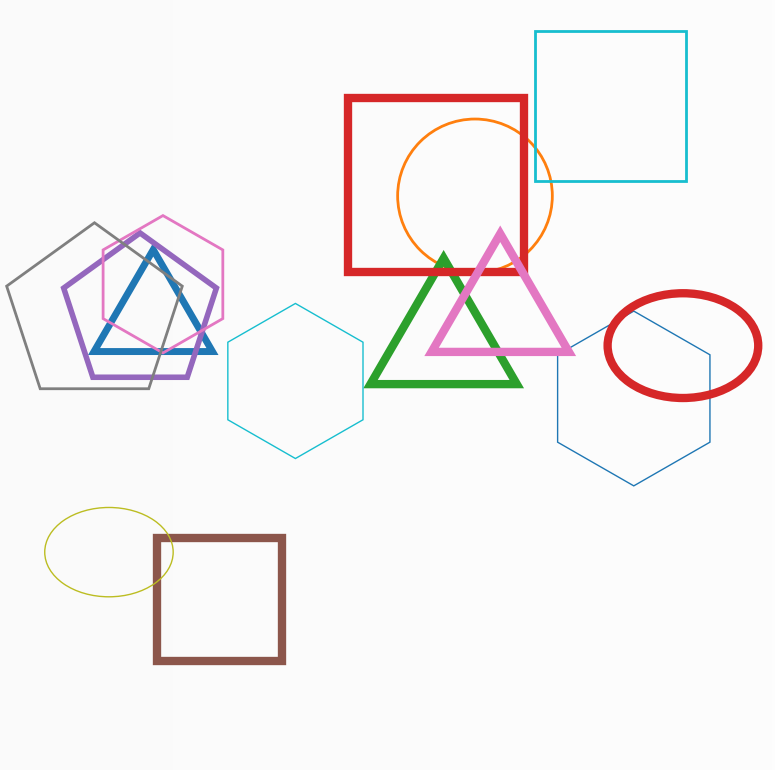[{"shape": "triangle", "thickness": 2.5, "radius": 0.44, "center": [0.198, 0.588]}, {"shape": "hexagon", "thickness": 0.5, "radius": 0.57, "center": [0.818, 0.482]}, {"shape": "circle", "thickness": 1, "radius": 0.5, "center": [0.613, 0.746]}, {"shape": "triangle", "thickness": 3, "radius": 0.54, "center": [0.572, 0.556]}, {"shape": "oval", "thickness": 3, "radius": 0.49, "center": [0.881, 0.551]}, {"shape": "square", "thickness": 3, "radius": 0.57, "center": [0.562, 0.76]}, {"shape": "pentagon", "thickness": 2, "radius": 0.52, "center": [0.181, 0.594]}, {"shape": "square", "thickness": 3, "radius": 0.4, "center": [0.283, 0.222]}, {"shape": "triangle", "thickness": 3, "radius": 0.51, "center": [0.645, 0.594]}, {"shape": "hexagon", "thickness": 1, "radius": 0.45, "center": [0.21, 0.631]}, {"shape": "pentagon", "thickness": 1, "radius": 0.6, "center": [0.122, 0.592]}, {"shape": "oval", "thickness": 0.5, "radius": 0.41, "center": [0.141, 0.283]}, {"shape": "square", "thickness": 1, "radius": 0.49, "center": [0.787, 0.862]}, {"shape": "hexagon", "thickness": 0.5, "radius": 0.5, "center": [0.381, 0.505]}]